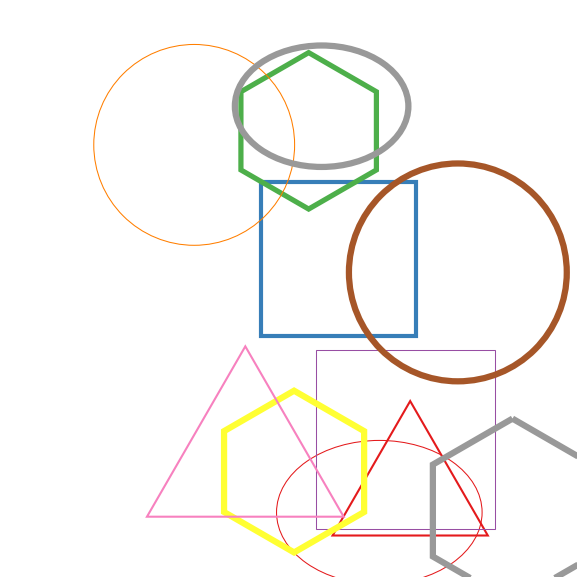[{"shape": "triangle", "thickness": 1, "radius": 0.78, "center": [0.71, 0.149]}, {"shape": "oval", "thickness": 0.5, "radius": 0.89, "center": [0.657, 0.112]}, {"shape": "square", "thickness": 2, "radius": 0.67, "center": [0.586, 0.551]}, {"shape": "hexagon", "thickness": 2.5, "radius": 0.68, "center": [0.534, 0.773]}, {"shape": "square", "thickness": 0.5, "radius": 0.78, "center": [0.702, 0.238]}, {"shape": "circle", "thickness": 0.5, "radius": 0.87, "center": [0.336, 0.748]}, {"shape": "hexagon", "thickness": 3, "radius": 0.7, "center": [0.509, 0.183]}, {"shape": "circle", "thickness": 3, "radius": 0.94, "center": [0.793, 0.527]}, {"shape": "triangle", "thickness": 1, "radius": 0.98, "center": [0.425, 0.203]}, {"shape": "hexagon", "thickness": 3, "radius": 0.8, "center": [0.887, 0.115]}, {"shape": "oval", "thickness": 3, "radius": 0.75, "center": [0.557, 0.815]}]